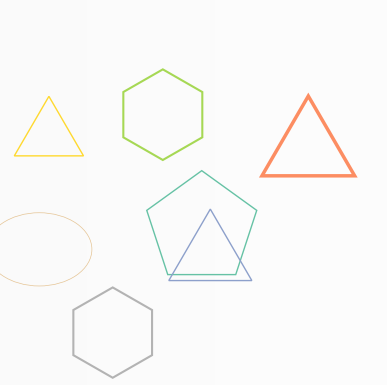[{"shape": "pentagon", "thickness": 1, "radius": 0.75, "center": [0.521, 0.407]}, {"shape": "triangle", "thickness": 2.5, "radius": 0.69, "center": [0.796, 0.612]}, {"shape": "triangle", "thickness": 1, "radius": 0.62, "center": [0.543, 0.333]}, {"shape": "hexagon", "thickness": 1.5, "radius": 0.59, "center": [0.42, 0.702]}, {"shape": "triangle", "thickness": 1, "radius": 0.52, "center": [0.126, 0.647]}, {"shape": "oval", "thickness": 0.5, "radius": 0.68, "center": [0.101, 0.352]}, {"shape": "hexagon", "thickness": 1.5, "radius": 0.59, "center": [0.291, 0.136]}]